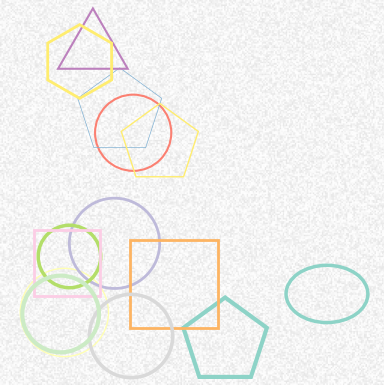[{"shape": "pentagon", "thickness": 3, "radius": 0.57, "center": [0.585, 0.113]}, {"shape": "oval", "thickness": 2.5, "radius": 0.53, "center": [0.849, 0.237]}, {"shape": "circle", "thickness": 1, "radius": 0.57, "center": [0.167, 0.188]}, {"shape": "circle", "thickness": 2, "radius": 0.59, "center": [0.297, 0.368]}, {"shape": "circle", "thickness": 1.5, "radius": 0.49, "center": [0.346, 0.655]}, {"shape": "pentagon", "thickness": 0.5, "radius": 0.57, "center": [0.311, 0.709]}, {"shape": "square", "thickness": 2, "radius": 0.57, "center": [0.453, 0.262]}, {"shape": "circle", "thickness": 2.5, "radius": 0.41, "center": [0.18, 0.334]}, {"shape": "square", "thickness": 2, "radius": 0.43, "center": [0.174, 0.317]}, {"shape": "circle", "thickness": 2.5, "radius": 0.54, "center": [0.34, 0.127]}, {"shape": "triangle", "thickness": 1.5, "radius": 0.52, "center": [0.241, 0.874]}, {"shape": "circle", "thickness": 3, "radius": 0.5, "center": [0.158, 0.184]}, {"shape": "hexagon", "thickness": 2, "radius": 0.48, "center": [0.207, 0.84]}, {"shape": "pentagon", "thickness": 1, "radius": 0.53, "center": [0.415, 0.626]}]